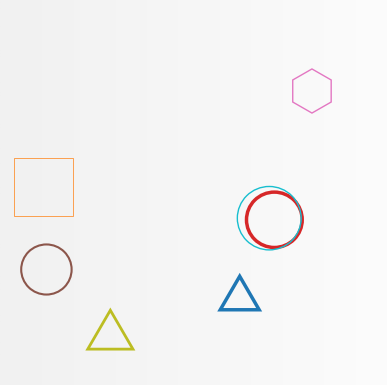[{"shape": "triangle", "thickness": 2.5, "radius": 0.29, "center": [0.619, 0.224]}, {"shape": "square", "thickness": 0.5, "radius": 0.38, "center": [0.113, 0.514]}, {"shape": "circle", "thickness": 2.5, "radius": 0.36, "center": [0.708, 0.429]}, {"shape": "circle", "thickness": 1.5, "radius": 0.33, "center": [0.12, 0.3]}, {"shape": "hexagon", "thickness": 1, "radius": 0.29, "center": [0.805, 0.764]}, {"shape": "triangle", "thickness": 2, "radius": 0.34, "center": [0.285, 0.127]}, {"shape": "circle", "thickness": 1, "radius": 0.41, "center": [0.695, 0.433]}]